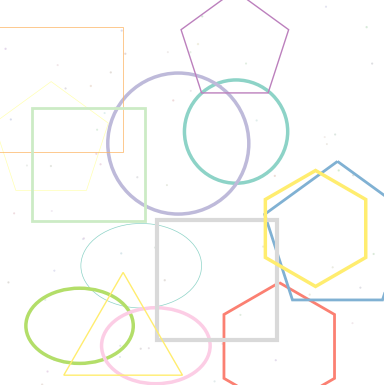[{"shape": "circle", "thickness": 2.5, "radius": 0.67, "center": [0.613, 0.658]}, {"shape": "oval", "thickness": 0.5, "radius": 0.78, "center": [0.367, 0.31]}, {"shape": "pentagon", "thickness": 0.5, "radius": 0.78, "center": [0.133, 0.632]}, {"shape": "circle", "thickness": 2.5, "radius": 0.92, "center": [0.463, 0.627]}, {"shape": "hexagon", "thickness": 2, "radius": 0.83, "center": [0.725, 0.1]}, {"shape": "pentagon", "thickness": 2, "radius": 0.99, "center": [0.877, 0.382]}, {"shape": "square", "thickness": 0.5, "radius": 0.81, "center": [0.159, 0.767]}, {"shape": "oval", "thickness": 2.5, "radius": 0.7, "center": [0.207, 0.154]}, {"shape": "oval", "thickness": 2.5, "radius": 0.71, "center": [0.405, 0.102]}, {"shape": "square", "thickness": 3, "radius": 0.78, "center": [0.564, 0.273]}, {"shape": "pentagon", "thickness": 1, "radius": 0.73, "center": [0.61, 0.878]}, {"shape": "square", "thickness": 2, "radius": 0.74, "center": [0.229, 0.573]}, {"shape": "hexagon", "thickness": 2.5, "radius": 0.75, "center": [0.82, 0.407]}, {"shape": "triangle", "thickness": 1, "radius": 0.89, "center": [0.32, 0.114]}]